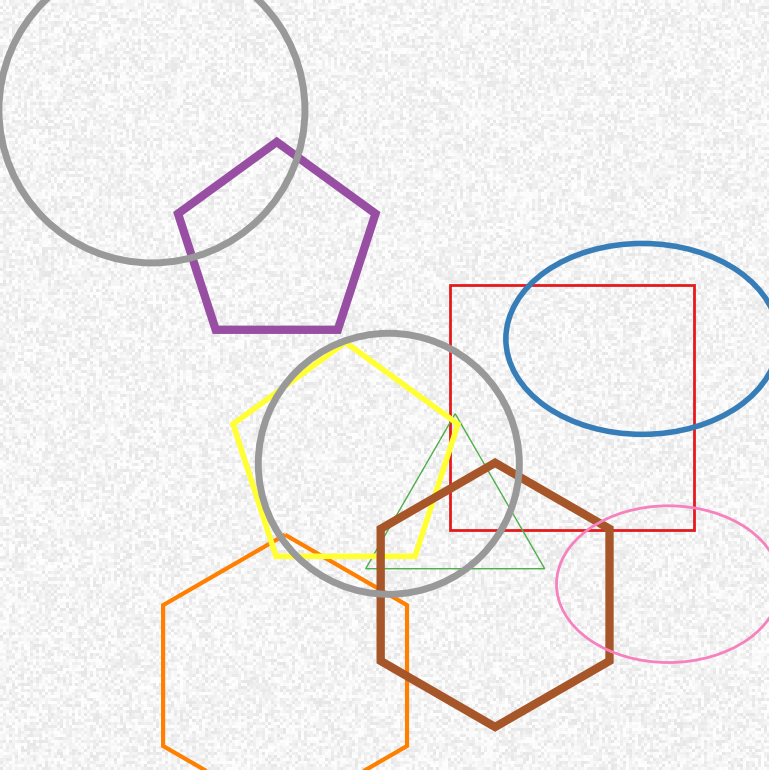[{"shape": "square", "thickness": 1, "radius": 0.79, "center": [0.743, 0.471]}, {"shape": "oval", "thickness": 2, "radius": 0.89, "center": [0.834, 0.56]}, {"shape": "triangle", "thickness": 0.5, "radius": 0.67, "center": [0.591, 0.329]}, {"shape": "pentagon", "thickness": 3, "radius": 0.67, "center": [0.359, 0.681]}, {"shape": "hexagon", "thickness": 1.5, "radius": 0.91, "center": [0.37, 0.123]}, {"shape": "pentagon", "thickness": 2, "radius": 0.77, "center": [0.449, 0.402]}, {"shape": "hexagon", "thickness": 3, "radius": 0.86, "center": [0.643, 0.227]}, {"shape": "oval", "thickness": 1, "radius": 0.73, "center": [0.868, 0.241]}, {"shape": "circle", "thickness": 2.5, "radius": 0.99, "center": [0.197, 0.857]}, {"shape": "circle", "thickness": 2.5, "radius": 0.85, "center": [0.505, 0.398]}]